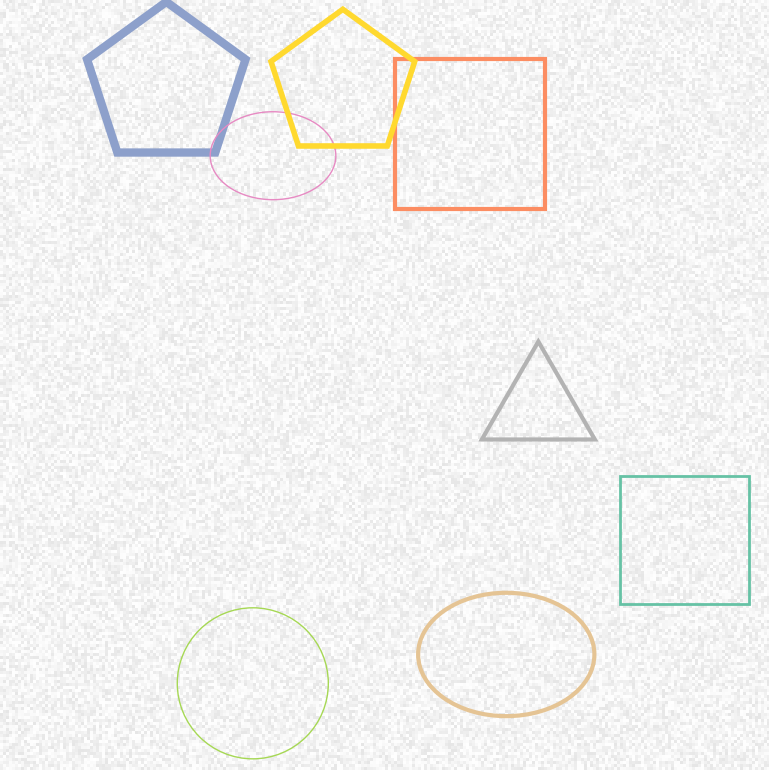[{"shape": "square", "thickness": 1, "radius": 0.42, "center": [0.889, 0.299]}, {"shape": "square", "thickness": 1.5, "radius": 0.49, "center": [0.611, 0.826]}, {"shape": "pentagon", "thickness": 3, "radius": 0.54, "center": [0.216, 0.889]}, {"shape": "oval", "thickness": 0.5, "radius": 0.41, "center": [0.355, 0.798]}, {"shape": "circle", "thickness": 0.5, "radius": 0.49, "center": [0.328, 0.113]}, {"shape": "pentagon", "thickness": 2, "radius": 0.49, "center": [0.445, 0.89]}, {"shape": "oval", "thickness": 1.5, "radius": 0.57, "center": [0.657, 0.15]}, {"shape": "triangle", "thickness": 1.5, "radius": 0.42, "center": [0.699, 0.472]}]